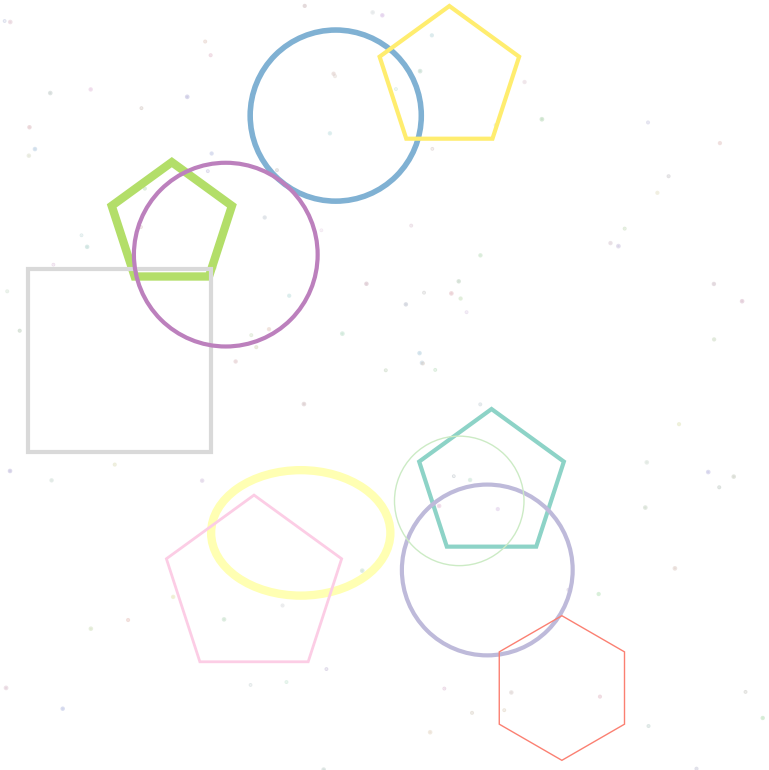[{"shape": "pentagon", "thickness": 1.5, "radius": 0.49, "center": [0.638, 0.37]}, {"shape": "oval", "thickness": 3, "radius": 0.58, "center": [0.391, 0.308]}, {"shape": "circle", "thickness": 1.5, "radius": 0.55, "center": [0.633, 0.26]}, {"shape": "hexagon", "thickness": 0.5, "radius": 0.47, "center": [0.73, 0.106]}, {"shape": "circle", "thickness": 2, "radius": 0.56, "center": [0.436, 0.85]}, {"shape": "pentagon", "thickness": 3, "radius": 0.41, "center": [0.223, 0.707]}, {"shape": "pentagon", "thickness": 1, "radius": 0.6, "center": [0.33, 0.237]}, {"shape": "square", "thickness": 1.5, "radius": 0.59, "center": [0.155, 0.532]}, {"shape": "circle", "thickness": 1.5, "radius": 0.6, "center": [0.293, 0.669]}, {"shape": "circle", "thickness": 0.5, "radius": 0.42, "center": [0.596, 0.349]}, {"shape": "pentagon", "thickness": 1.5, "radius": 0.48, "center": [0.584, 0.897]}]